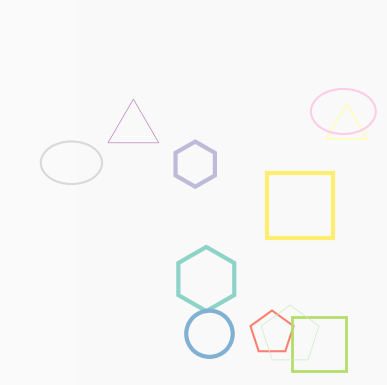[{"shape": "hexagon", "thickness": 3, "radius": 0.42, "center": [0.532, 0.275]}, {"shape": "triangle", "thickness": 1, "radius": 0.3, "center": [0.895, 0.67]}, {"shape": "hexagon", "thickness": 3, "radius": 0.29, "center": [0.504, 0.574]}, {"shape": "pentagon", "thickness": 1.5, "radius": 0.29, "center": [0.702, 0.135]}, {"shape": "circle", "thickness": 3, "radius": 0.3, "center": [0.541, 0.133]}, {"shape": "square", "thickness": 2, "radius": 0.35, "center": [0.824, 0.106]}, {"shape": "oval", "thickness": 1.5, "radius": 0.42, "center": [0.886, 0.71]}, {"shape": "oval", "thickness": 1.5, "radius": 0.4, "center": [0.184, 0.577]}, {"shape": "triangle", "thickness": 0.5, "radius": 0.38, "center": [0.344, 0.667]}, {"shape": "pentagon", "thickness": 0.5, "radius": 0.39, "center": [0.749, 0.129]}, {"shape": "square", "thickness": 3, "radius": 0.42, "center": [0.774, 0.467]}]